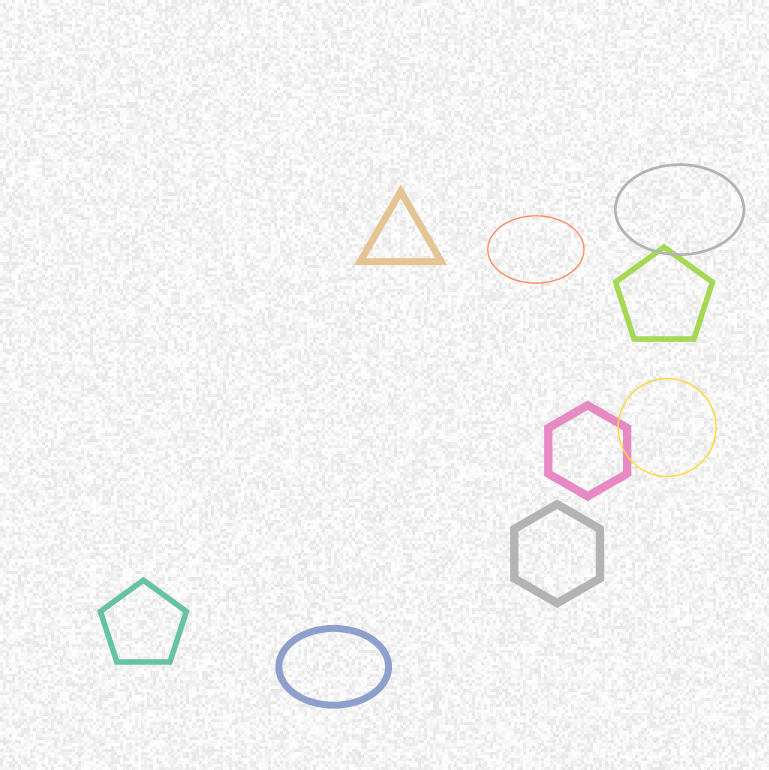[{"shape": "pentagon", "thickness": 2, "radius": 0.29, "center": [0.186, 0.188]}, {"shape": "oval", "thickness": 0.5, "radius": 0.31, "center": [0.696, 0.676]}, {"shape": "oval", "thickness": 2.5, "radius": 0.36, "center": [0.433, 0.134]}, {"shape": "hexagon", "thickness": 3, "radius": 0.3, "center": [0.763, 0.415]}, {"shape": "pentagon", "thickness": 2, "radius": 0.33, "center": [0.862, 0.613]}, {"shape": "circle", "thickness": 0.5, "radius": 0.32, "center": [0.866, 0.445]}, {"shape": "triangle", "thickness": 2.5, "radius": 0.3, "center": [0.52, 0.691]}, {"shape": "hexagon", "thickness": 3, "radius": 0.32, "center": [0.724, 0.281]}, {"shape": "oval", "thickness": 1, "radius": 0.42, "center": [0.883, 0.728]}]